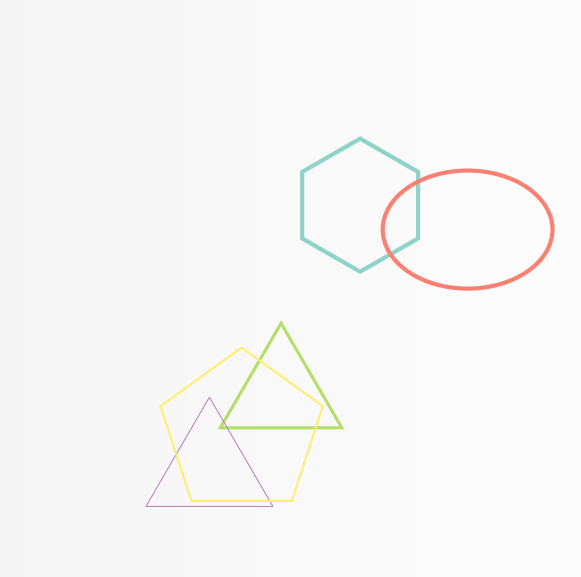[{"shape": "hexagon", "thickness": 2, "radius": 0.58, "center": [0.62, 0.644]}, {"shape": "oval", "thickness": 2, "radius": 0.73, "center": [0.805, 0.602]}, {"shape": "triangle", "thickness": 1.5, "radius": 0.6, "center": [0.484, 0.319]}, {"shape": "triangle", "thickness": 0.5, "radius": 0.63, "center": [0.36, 0.185]}, {"shape": "pentagon", "thickness": 1, "radius": 0.73, "center": [0.416, 0.25]}]